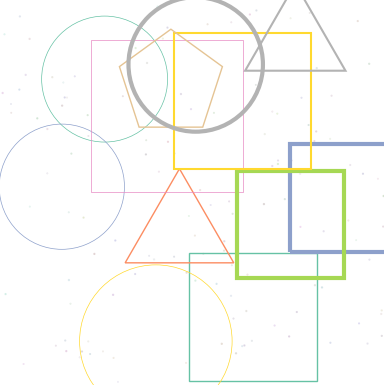[{"shape": "circle", "thickness": 0.5, "radius": 0.82, "center": [0.272, 0.795]}, {"shape": "square", "thickness": 1, "radius": 0.83, "center": [0.657, 0.176]}, {"shape": "triangle", "thickness": 1, "radius": 0.81, "center": [0.466, 0.399]}, {"shape": "square", "thickness": 3, "radius": 0.7, "center": [0.895, 0.486]}, {"shape": "circle", "thickness": 0.5, "radius": 0.81, "center": [0.161, 0.515]}, {"shape": "square", "thickness": 0.5, "radius": 0.99, "center": [0.433, 0.7]}, {"shape": "square", "thickness": 3, "radius": 0.7, "center": [0.755, 0.417]}, {"shape": "square", "thickness": 1.5, "radius": 0.89, "center": [0.629, 0.738]}, {"shape": "circle", "thickness": 0.5, "radius": 0.99, "center": [0.405, 0.114]}, {"shape": "pentagon", "thickness": 1, "radius": 0.7, "center": [0.444, 0.784]}, {"shape": "triangle", "thickness": 1.5, "radius": 0.75, "center": [0.767, 0.892]}, {"shape": "circle", "thickness": 3, "radius": 0.87, "center": [0.508, 0.833]}]